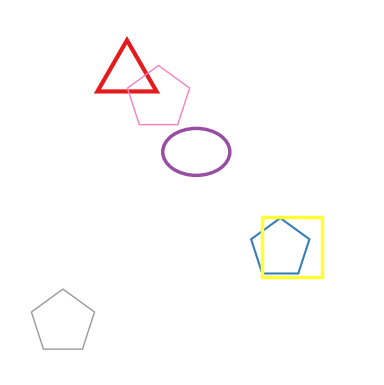[{"shape": "triangle", "thickness": 3, "radius": 0.44, "center": [0.33, 0.807]}, {"shape": "pentagon", "thickness": 1.5, "radius": 0.4, "center": [0.728, 0.354]}, {"shape": "oval", "thickness": 2.5, "radius": 0.44, "center": [0.51, 0.605]}, {"shape": "square", "thickness": 2.5, "radius": 0.39, "center": [0.759, 0.358]}, {"shape": "pentagon", "thickness": 1, "radius": 0.42, "center": [0.412, 0.745]}, {"shape": "pentagon", "thickness": 1, "radius": 0.43, "center": [0.164, 0.163]}]